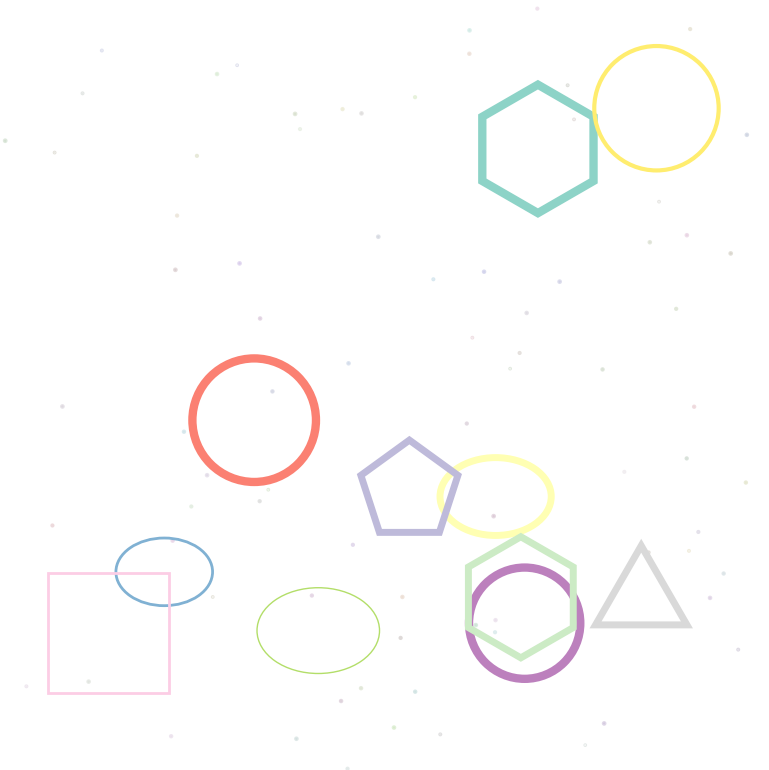[{"shape": "hexagon", "thickness": 3, "radius": 0.42, "center": [0.699, 0.807]}, {"shape": "oval", "thickness": 2.5, "radius": 0.36, "center": [0.644, 0.355]}, {"shape": "pentagon", "thickness": 2.5, "radius": 0.33, "center": [0.532, 0.362]}, {"shape": "circle", "thickness": 3, "radius": 0.4, "center": [0.33, 0.454]}, {"shape": "oval", "thickness": 1, "radius": 0.31, "center": [0.213, 0.257]}, {"shape": "oval", "thickness": 0.5, "radius": 0.4, "center": [0.413, 0.181]}, {"shape": "square", "thickness": 1, "radius": 0.39, "center": [0.141, 0.178]}, {"shape": "triangle", "thickness": 2.5, "radius": 0.34, "center": [0.833, 0.223]}, {"shape": "circle", "thickness": 3, "radius": 0.36, "center": [0.681, 0.191]}, {"shape": "hexagon", "thickness": 2.5, "radius": 0.39, "center": [0.676, 0.224]}, {"shape": "circle", "thickness": 1.5, "radius": 0.4, "center": [0.853, 0.859]}]